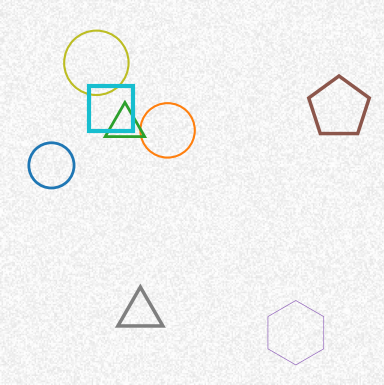[{"shape": "circle", "thickness": 2, "radius": 0.29, "center": [0.134, 0.57]}, {"shape": "circle", "thickness": 1.5, "radius": 0.35, "center": [0.435, 0.661]}, {"shape": "triangle", "thickness": 2, "radius": 0.3, "center": [0.325, 0.675]}, {"shape": "hexagon", "thickness": 0.5, "radius": 0.42, "center": [0.768, 0.136]}, {"shape": "pentagon", "thickness": 2.5, "radius": 0.41, "center": [0.881, 0.72]}, {"shape": "triangle", "thickness": 2.5, "radius": 0.34, "center": [0.365, 0.187]}, {"shape": "circle", "thickness": 1.5, "radius": 0.42, "center": [0.25, 0.837]}, {"shape": "square", "thickness": 3, "radius": 0.29, "center": [0.289, 0.718]}]